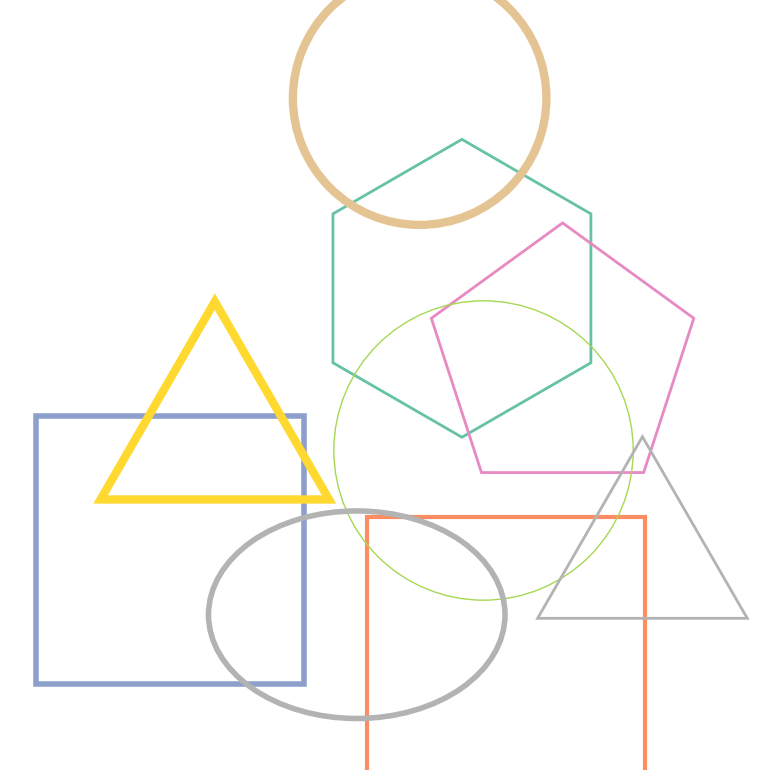[{"shape": "hexagon", "thickness": 1, "radius": 0.97, "center": [0.6, 0.626]}, {"shape": "square", "thickness": 1.5, "radius": 0.9, "center": [0.657, 0.149]}, {"shape": "square", "thickness": 2, "radius": 0.87, "center": [0.221, 0.286]}, {"shape": "pentagon", "thickness": 1, "radius": 0.9, "center": [0.731, 0.531]}, {"shape": "circle", "thickness": 0.5, "radius": 0.97, "center": [0.628, 0.415]}, {"shape": "triangle", "thickness": 3, "radius": 0.86, "center": [0.279, 0.437]}, {"shape": "circle", "thickness": 3, "radius": 0.82, "center": [0.545, 0.873]}, {"shape": "oval", "thickness": 2, "radius": 0.96, "center": [0.463, 0.202]}, {"shape": "triangle", "thickness": 1, "radius": 0.79, "center": [0.834, 0.276]}]